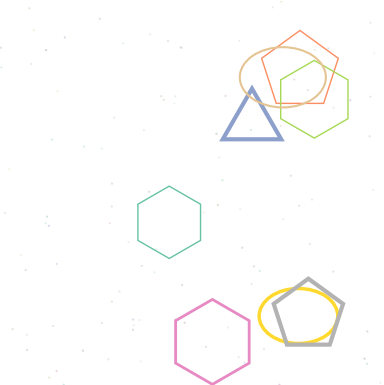[{"shape": "hexagon", "thickness": 1, "radius": 0.47, "center": [0.44, 0.423]}, {"shape": "pentagon", "thickness": 1, "radius": 0.52, "center": [0.779, 0.816]}, {"shape": "triangle", "thickness": 3, "radius": 0.44, "center": [0.655, 0.682]}, {"shape": "hexagon", "thickness": 2, "radius": 0.55, "center": [0.552, 0.112]}, {"shape": "hexagon", "thickness": 1, "radius": 0.5, "center": [0.816, 0.742]}, {"shape": "oval", "thickness": 2.5, "radius": 0.51, "center": [0.775, 0.179]}, {"shape": "oval", "thickness": 1.5, "radius": 0.56, "center": [0.735, 0.799]}, {"shape": "pentagon", "thickness": 3, "radius": 0.47, "center": [0.801, 0.181]}]